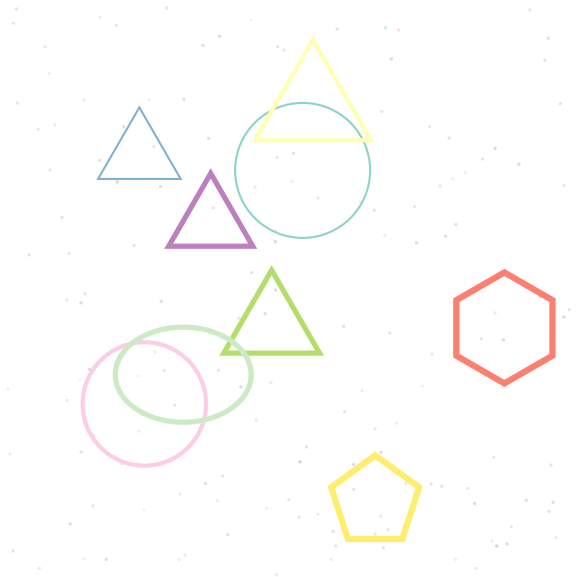[{"shape": "circle", "thickness": 1, "radius": 0.58, "center": [0.524, 0.704]}, {"shape": "triangle", "thickness": 2, "radius": 0.58, "center": [0.542, 0.814]}, {"shape": "hexagon", "thickness": 3, "radius": 0.48, "center": [0.873, 0.431]}, {"shape": "triangle", "thickness": 1, "radius": 0.41, "center": [0.241, 0.731]}, {"shape": "triangle", "thickness": 2.5, "radius": 0.48, "center": [0.47, 0.436]}, {"shape": "circle", "thickness": 2, "radius": 0.53, "center": [0.25, 0.3]}, {"shape": "triangle", "thickness": 2.5, "radius": 0.42, "center": [0.365, 0.615]}, {"shape": "oval", "thickness": 2.5, "radius": 0.59, "center": [0.317, 0.35]}, {"shape": "pentagon", "thickness": 3, "radius": 0.4, "center": [0.65, 0.131]}]